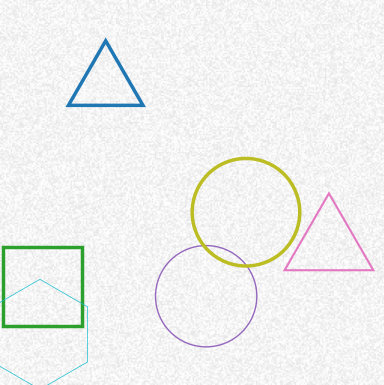[{"shape": "triangle", "thickness": 2.5, "radius": 0.56, "center": [0.275, 0.782]}, {"shape": "square", "thickness": 2.5, "radius": 0.51, "center": [0.111, 0.255]}, {"shape": "circle", "thickness": 1, "radius": 0.66, "center": [0.535, 0.231]}, {"shape": "triangle", "thickness": 1.5, "radius": 0.67, "center": [0.854, 0.365]}, {"shape": "circle", "thickness": 2.5, "radius": 0.7, "center": [0.639, 0.449]}, {"shape": "hexagon", "thickness": 0.5, "radius": 0.72, "center": [0.104, 0.131]}]